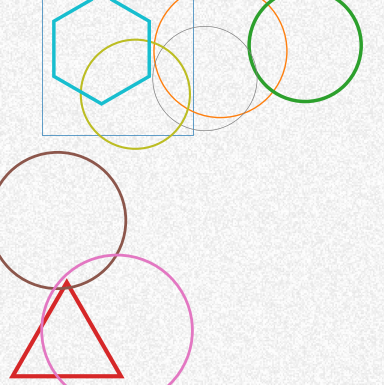[{"shape": "square", "thickness": 0.5, "radius": 0.99, "center": [0.305, 0.846]}, {"shape": "circle", "thickness": 1, "radius": 0.86, "center": [0.573, 0.867]}, {"shape": "circle", "thickness": 2.5, "radius": 0.73, "center": [0.793, 0.882]}, {"shape": "triangle", "thickness": 3, "radius": 0.81, "center": [0.173, 0.104]}, {"shape": "circle", "thickness": 2, "radius": 0.88, "center": [0.15, 0.427]}, {"shape": "circle", "thickness": 2, "radius": 0.98, "center": [0.304, 0.142]}, {"shape": "circle", "thickness": 0.5, "radius": 0.68, "center": [0.532, 0.796]}, {"shape": "circle", "thickness": 1.5, "radius": 0.71, "center": [0.352, 0.755]}, {"shape": "hexagon", "thickness": 2.5, "radius": 0.72, "center": [0.264, 0.873]}]